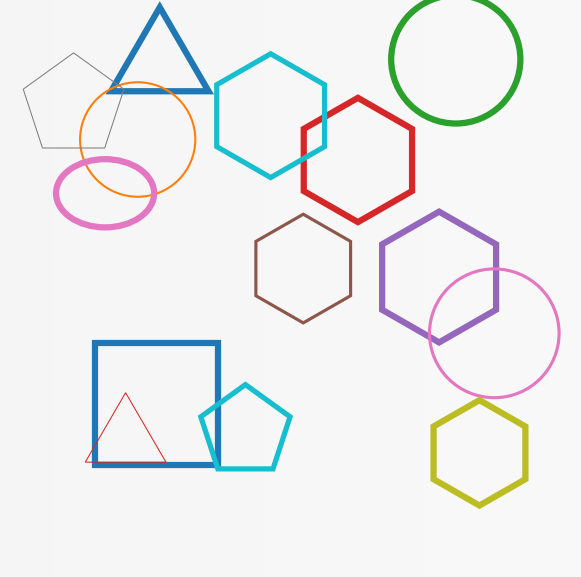[{"shape": "triangle", "thickness": 3, "radius": 0.48, "center": [0.275, 0.89]}, {"shape": "square", "thickness": 3, "radius": 0.53, "center": [0.27, 0.299]}, {"shape": "circle", "thickness": 1, "radius": 0.5, "center": [0.237, 0.758]}, {"shape": "circle", "thickness": 3, "radius": 0.56, "center": [0.784, 0.896]}, {"shape": "hexagon", "thickness": 3, "radius": 0.54, "center": [0.616, 0.722]}, {"shape": "triangle", "thickness": 0.5, "radius": 0.4, "center": [0.216, 0.239]}, {"shape": "hexagon", "thickness": 3, "radius": 0.57, "center": [0.755, 0.519]}, {"shape": "hexagon", "thickness": 1.5, "radius": 0.47, "center": [0.522, 0.534]}, {"shape": "circle", "thickness": 1.5, "radius": 0.56, "center": [0.85, 0.422]}, {"shape": "oval", "thickness": 3, "radius": 0.42, "center": [0.181, 0.664]}, {"shape": "pentagon", "thickness": 0.5, "radius": 0.46, "center": [0.127, 0.817]}, {"shape": "hexagon", "thickness": 3, "radius": 0.46, "center": [0.825, 0.215]}, {"shape": "pentagon", "thickness": 2.5, "radius": 0.4, "center": [0.422, 0.252]}, {"shape": "hexagon", "thickness": 2.5, "radius": 0.54, "center": [0.466, 0.799]}]